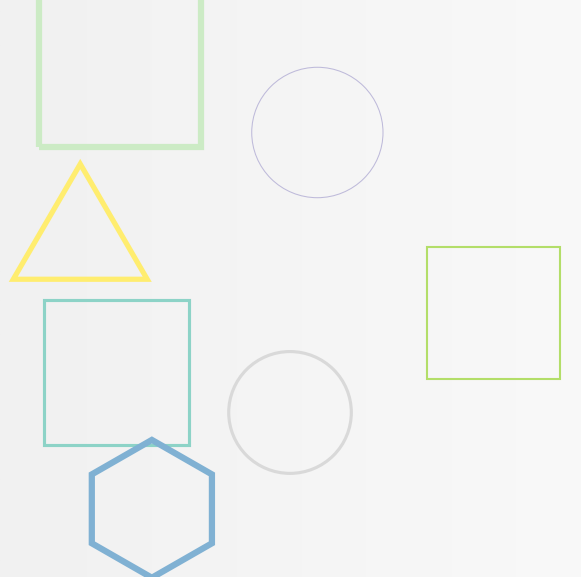[{"shape": "square", "thickness": 1.5, "radius": 0.62, "center": [0.2, 0.354]}, {"shape": "circle", "thickness": 0.5, "radius": 0.56, "center": [0.546, 0.77]}, {"shape": "hexagon", "thickness": 3, "radius": 0.6, "center": [0.261, 0.118]}, {"shape": "square", "thickness": 1, "radius": 0.57, "center": [0.848, 0.457]}, {"shape": "circle", "thickness": 1.5, "radius": 0.53, "center": [0.499, 0.285]}, {"shape": "square", "thickness": 3, "radius": 0.7, "center": [0.206, 0.884]}, {"shape": "triangle", "thickness": 2.5, "radius": 0.67, "center": [0.138, 0.582]}]